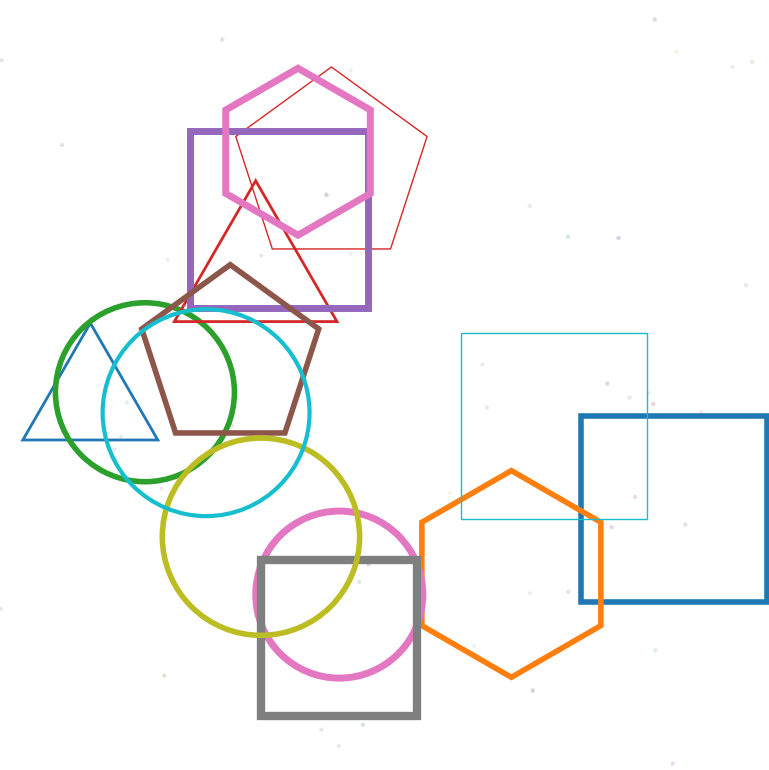[{"shape": "triangle", "thickness": 1, "radius": 0.51, "center": [0.117, 0.479]}, {"shape": "square", "thickness": 2, "radius": 0.6, "center": [0.876, 0.339]}, {"shape": "hexagon", "thickness": 2, "radius": 0.67, "center": [0.664, 0.255]}, {"shape": "circle", "thickness": 2, "radius": 0.58, "center": [0.188, 0.491]}, {"shape": "pentagon", "thickness": 0.5, "radius": 0.65, "center": [0.43, 0.782]}, {"shape": "triangle", "thickness": 1, "radius": 0.61, "center": [0.332, 0.643]}, {"shape": "square", "thickness": 2.5, "radius": 0.58, "center": [0.362, 0.715]}, {"shape": "pentagon", "thickness": 2, "radius": 0.6, "center": [0.299, 0.535]}, {"shape": "hexagon", "thickness": 2.5, "radius": 0.54, "center": [0.387, 0.803]}, {"shape": "circle", "thickness": 2.5, "radius": 0.54, "center": [0.441, 0.228]}, {"shape": "square", "thickness": 3, "radius": 0.51, "center": [0.44, 0.172]}, {"shape": "circle", "thickness": 2, "radius": 0.64, "center": [0.339, 0.303]}, {"shape": "square", "thickness": 0.5, "radius": 0.61, "center": [0.72, 0.447]}, {"shape": "circle", "thickness": 1.5, "radius": 0.67, "center": [0.268, 0.464]}]